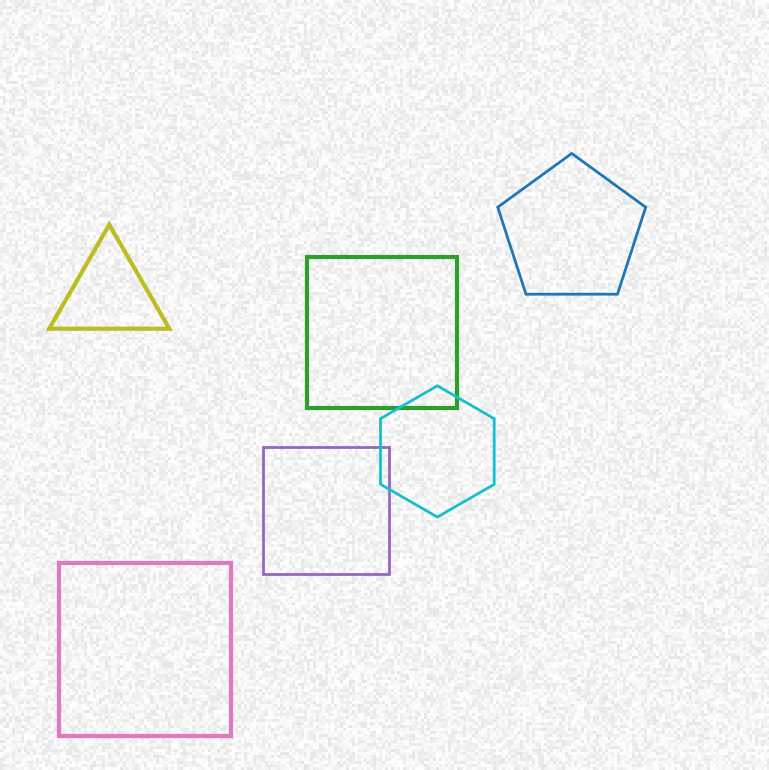[{"shape": "pentagon", "thickness": 1, "radius": 0.51, "center": [0.742, 0.7]}, {"shape": "square", "thickness": 1.5, "radius": 0.49, "center": [0.496, 0.568]}, {"shape": "square", "thickness": 1, "radius": 0.41, "center": [0.423, 0.337]}, {"shape": "square", "thickness": 1.5, "radius": 0.56, "center": [0.189, 0.157]}, {"shape": "triangle", "thickness": 1.5, "radius": 0.45, "center": [0.142, 0.618]}, {"shape": "hexagon", "thickness": 1, "radius": 0.43, "center": [0.568, 0.414]}]